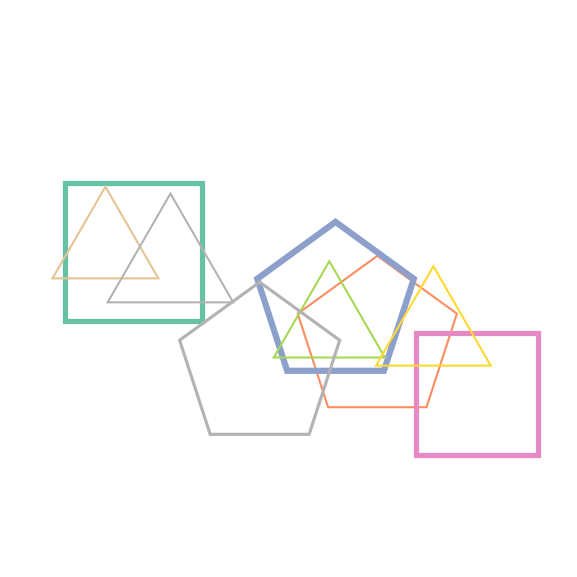[{"shape": "square", "thickness": 2.5, "radius": 0.59, "center": [0.231, 0.563]}, {"shape": "pentagon", "thickness": 1, "radius": 0.72, "center": [0.653, 0.411]}, {"shape": "pentagon", "thickness": 3, "radius": 0.71, "center": [0.581, 0.472]}, {"shape": "square", "thickness": 2.5, "radius": 0.53, "center": [0.826, 0.317]}, {"shape": "triangle", "thickness": 1, "radius": 0.56, "center": [0.57, 0.436]}, {"shape": "triangle", "thickness": 1, "radius": 0.57, "center": [0.75, 0.423]}, {"shape": "triangle", "thickness": 1, "radius": 0.53, "center": [0.183, 0.57]}, {"shape": "pentagon", "thickness": 1.5, "radius": 0.73, "center": [0.45, 0.365]}, {"shape": "triangle", "thickness": 1, "radius": 0.63, "center": [0.295, 0.538]}]